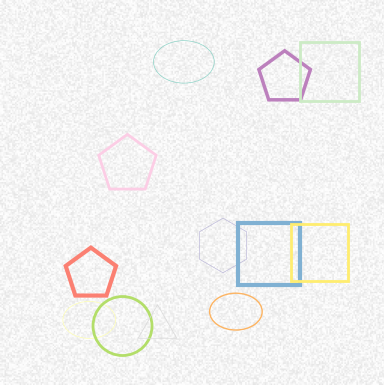[{"shape": "oval", "thickness": 0.5, "radius": 0.39, "center": [0.478, 0.839]}, {"shape": "oval", "thickness": 0.5, "radius": 0.34, "center": [0.232, 0.169]}, {"shape": "hexagon", "thickness": 0.5, "radius": 0.35, "center": [0.579, 0.362]}, {"shape": "pentagon", "thickness": 3, "radius": 0.34, "center": [0.236, 0.288]}, {"shape": "square", "thickness": 3, "radius": 0.4, "center": [0.699, 0.341]}, {"shape": "oval", "thickness": 1, "radius": 0.34, "center": [0.613, 0.191]}, {"shape": "circle", "thickness": 2, "radius": 0.38, "center": [0.318, 0.153]}, {"shape": "pentagon", "thickness": 2, "radius": 0.39, "center": [0.331, 0.572]}, {"shape": "triangle", "thickness": 0.5, "radius": 0.29, "center": [0.409, 0.15]}, {"shape": "pentagon", "thickness": 2.5, "radius": 0.35, "center": [0.739, 0.798]}, {"shape": "square", "thickness": 2, "radius": 0.38, "center": [0.856, 0.814]}, {"shape": "square", "thickness": 2, "radius": 0.37, "center": [0.83, 0.343]}]